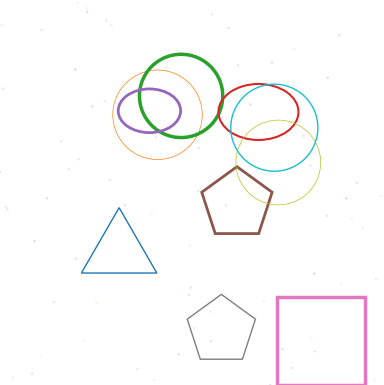[{"shape": "triangle", "thickness": 1, "radius": 0.57, "center": [0.309, 0.347]}, {"shape": "circle", "thickness": 0.5, "radius": 0.58, "center": [0.409, 0.702]}, {"shape": "circle", "thickness": 2.5, "radius": 0.54, "center": [0.47, 0.751]}, {"shape": "oval", "thickness": 1.5, "radius": 0.52, "center": [0.671, 0.709]}, {"shape": "oval", "thickness": 2, "radius": 0.41, "center": [0.388, 0.712]}, {"shape": "pentagon", "thickness": 2, "radius": 0.48, "center": [0.615, 0.471]}, {"shape": "square", "thickness": 2.5, "radius": 0.57, "center": [0.834, 0.114]}, {"shape": "pentagon", "thickness": 1, "radius": 0.47, "center": [0.575, 0.142]}, {"shape": "circle", "thickness": 0.5, "radius": 0.55, "center": [0.723, 0.578]}, {"shape": "circle", "thickness": 1, "radius": 0.57, "center": [0.713, 0.668]}]